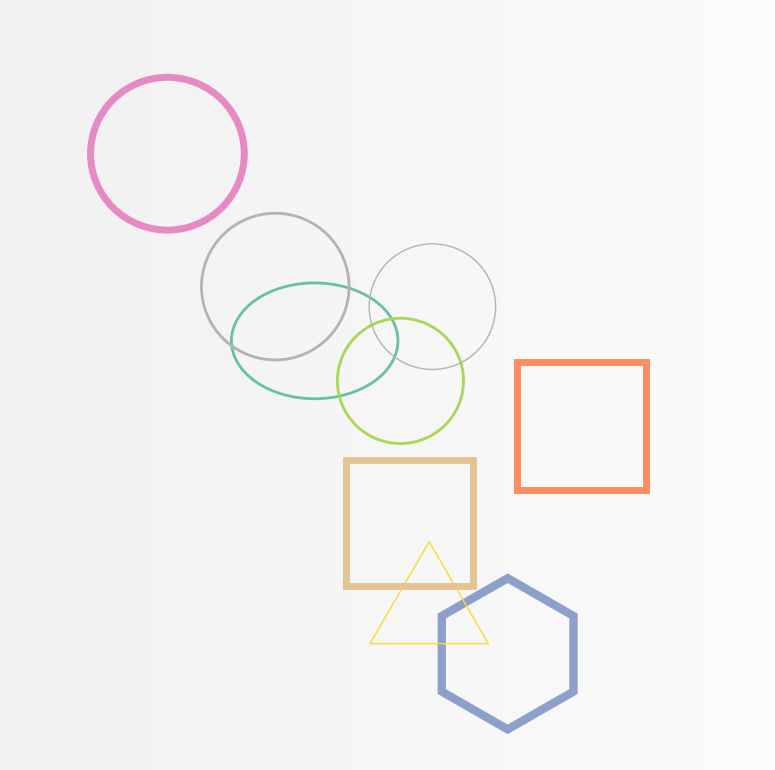[{"shape": "oval", "thickness": 1, "radius": 0.54, "center": [0.406, 0.557]}, {"shape": "square", "thickness": 2.5, "radius": 0.42, "center": [0.75, 0.447]}, {"shape": "hexagon", "thickness": 3, "radius": 0.49, "center": [0.655, 0.151]}, {"shape": "circle", "thickness": 2.5, "radius": 0.5, "center": [0.216, 0.8]}, {"shape": "circle", "thickness": 1, "radius": 0.41, "center": [0.517, 0.505]}, {"shape": "triangle", "thickness": 0.5, "radius": 0.44, "center": [0.554, 0.208]}, {"shape": "square", "thickness": 2.5, "radius": 0.41, "center": [0.529, 0.321]}, {"shape": "circle", "thickness": 1, "radius": 0.48, "center": [0.355, 0.628]}, {"shape": "circle", "thickness": 0.5, "radius": 0.41, "center": [0.558, 0.602]}]